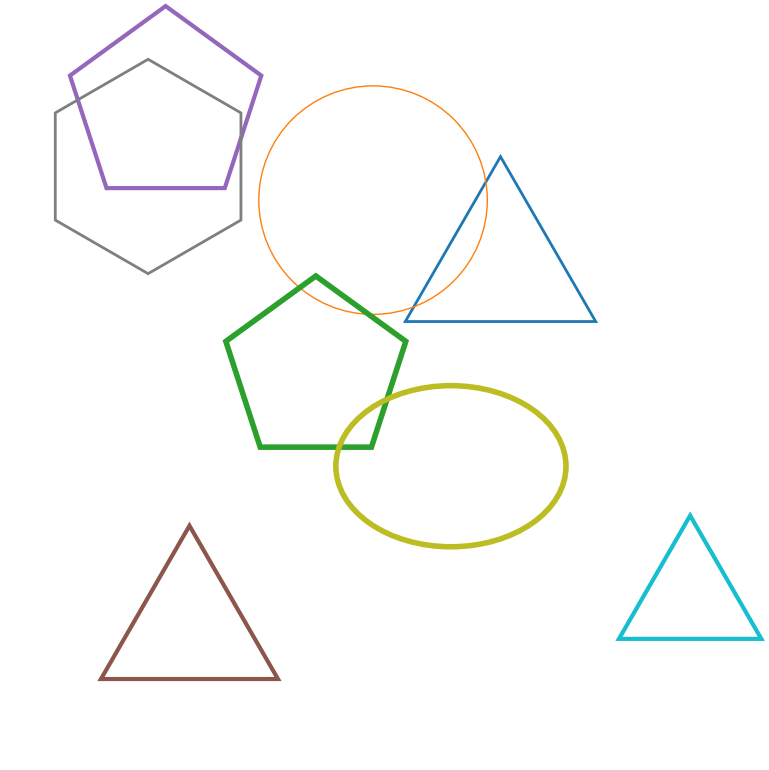[{"shape": "triangle", "thickness": 1, "radius": 0.71, "center": [0.65, 0.654]}, {"shape": "circle", "thickness": 0.5, "radius": 0.74, "center": [0.484, 0.74]}, {"shape": "pentagon", "thickness": 2, "radius": 0.61, "center": [0.41, 0.519]}, {"shape": "pentagon", "thickness": 1.5, "radius": 0.65, "center": [0.215, 0.861]}, {"shape": "triangle", "thickness": 1.5, "radius": 0.66, "center": [0.246, 0.185]}, {"shape": "hexagon", "thickness": 1, "radius": 0.7, "center": [0.192, 0.784]}, {"shape": "oval", "thickness": 2, "radius": 0.75, "center": [0.586, 0.395]}, {"shape": "triangle", "thickness": 1.5, "radius": 0.53, "center": [0.896, 0.224]}]